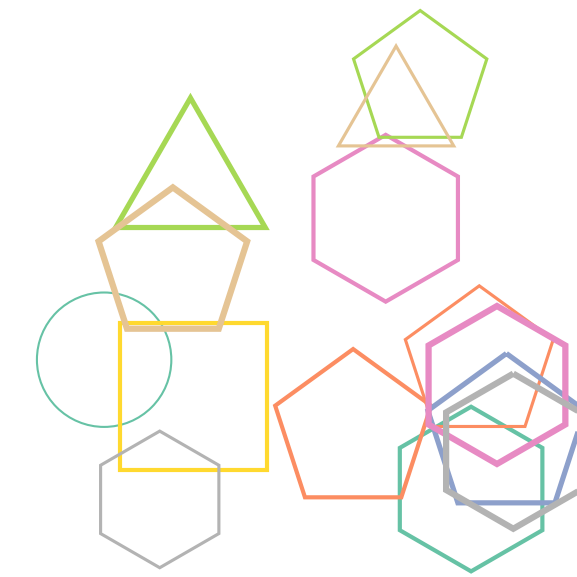[{"shape": "hexagon", "thickness": 2, "radius": 0.71, "center": [0.816, 0.152]}, {"shape": "circle", "thickness": 1, "radius": 0.58, "center": [0.18, 0.376]}, {"shape": "pentagon", "thickness": 1.5, "radius": 0.67, "center": [0.83, 0.37]}, {"shape": "pentagon", "thickness": 2, "radius": 0.71, "center": [0.611, 0.253]}, {"shape": "pentagon", "thickness": 2.5, "radius": 0.71, "center": [0.877, 0.244]}, {"shape": "hexagon", "thickness": 2, "radius": 0.72, "center": [0.668, 0.621]}, {"shape": "hexagon", "thickness": 3, "radius": 0.68, "center": [0.861, 0.332]}, {"shape": "pentagon", "thickness": 1.5, "radius": 0.61, "center": [0.728, 0.86]}, {"shape": "triangle", "thickness": 2.5, "radius": 0.75, "center": [0.33, 0.68]}, {"shape": "square", "thickness": 2, "radius": 0.64, "center": [0.336, 0.313]}, {"shape": "triangle", "thickness": 1.5, "radius": 0.58, "center": [0.686, 0.804]}, {"shape": "pentagon", "thickness": 3, "radius": 0.68, "center": [0.299, 0.539]}, {"shape": "hexagon", "thickness": 1.5, "radius": 0.59, "center": [0.277, 0.134]}, {"shape": "hexagon", "thickness": 3, "radius": 0.67, "center": [0.889, 0.218]}]